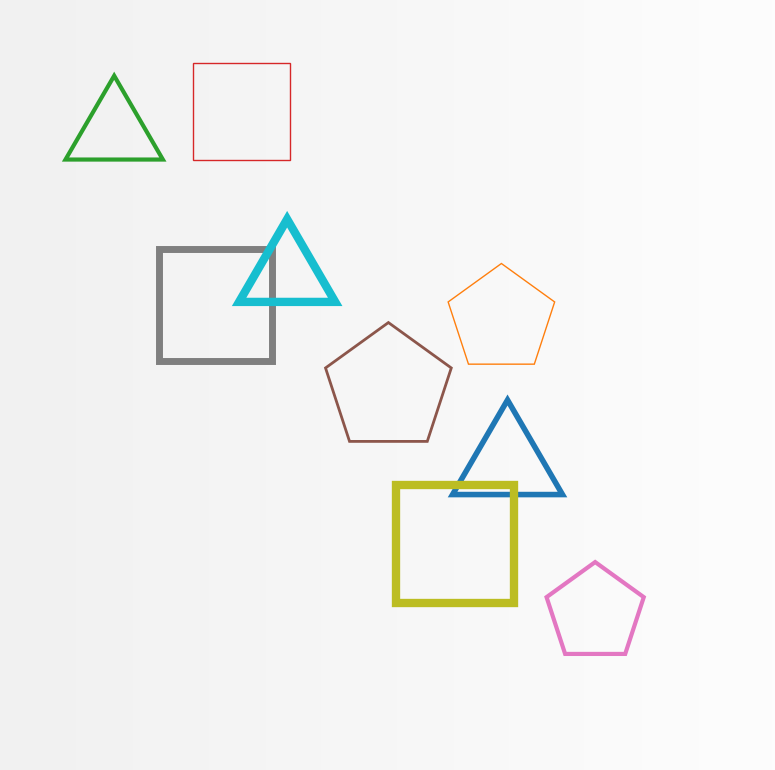[{"shape": "triangle", "thickness": 2, "radius": 0.41, "center": [0.655, 0.399]}, {"shape": "pentagon", "thickness": 0.5, "radius": 0.36, "center": [0.647, 0.586]}, {"shape": "triangle", "thickness": 1.5, "radius": 0.36, "center": [0.147, 0.829]}, {"shape": "square", "thickness": 0.5, "radius": 0.32, "center": [0.312, 0.855]}, {"shape": "pentagon", "thickness": 1, "radius": 0.43, "center": [0.501, 0.496]}, {"shape": "pentagon", "thickness": 1.5, "radius": 0.33, "center": [0.768, 0.204]}, {"shape": "square", "thickness": 2.5, "radius": 0.36, "center": [0.278, 0.604]}, {"shape": "square", "thickness": 3, "radius": 0.38, "center": [0.587, 0.294]}, {"shape": "triangle", "thickness": 3, "radius": 0.36, "center": [0.371, 0.644]}]